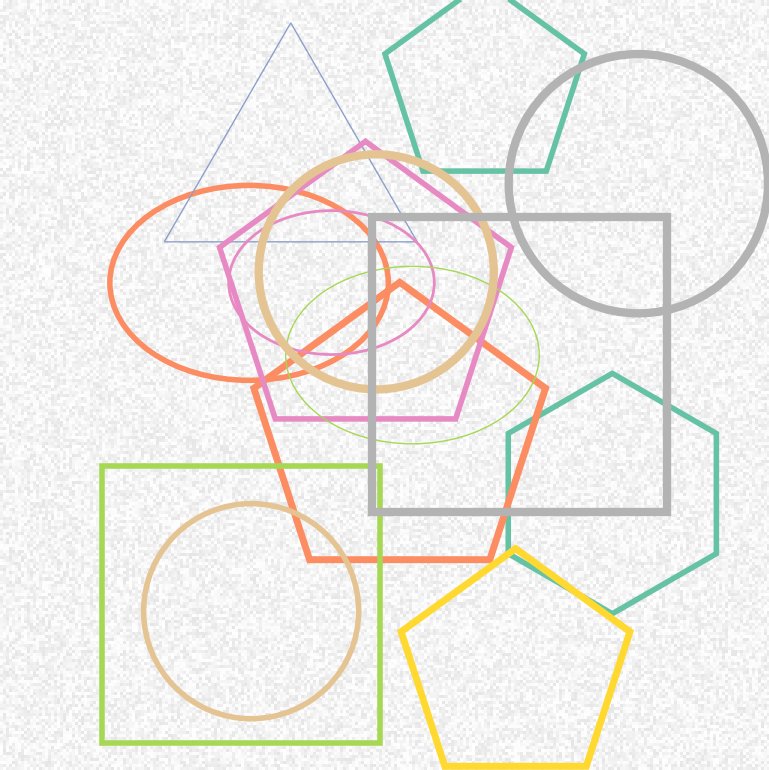[{"shape": "pentagon", "thickness": 2, "radius": 0.68, "center": [0.629, 0.888]}, {"shape": "hexagon", "thickness": 2, "radius": 0.78, "center": [0.795, 0.359]}, {"shape": "oval", "thickness": 2, "radius": 0.9, "center": [0.324, 0.633]}, {"shape": "pentagon", "thickness": 2.5, "radius": 1.0, "center": [0.519, 0.434]}, {"shape": "triangle", "thickness": 0.5, "radius": 0.95, "center": [0.378, 0.781]}, {"shape": "oval", "thickness": 1, "radius": 0.67, "center": [0.431, 0.633]}, {"shape": "pentagon", "thickness": 2, "radius": 1.0, "center": [0.475, 0.617]}, {"shape": "square", "thickness": 2, "radius": 0.9, "center": [0.313, 0.215]}, {"shape": "oval", "thickness": 0.5, "radius": 0.82, "center": [0.536, 0.539]}, {"shape": "pentagon", "thickness": 2.5, "radius": 0.78, "center": [0.67, 0.131]}, {"shape": "circle", "thickness": 3, "radius": 0.76, "center": [0.489, 0.647]}, {"shape": "circle", "thickness": 2, "radius": 0.7, "center": [0.326, 0.206]}, {"shape": "square", "thickness": 3, "radius": 0.96, "center": [0.674, 0.527]}, {"shape": "circle", "thickness": 3, "radius": 0.84, "center": [0.829, 0.761]}]